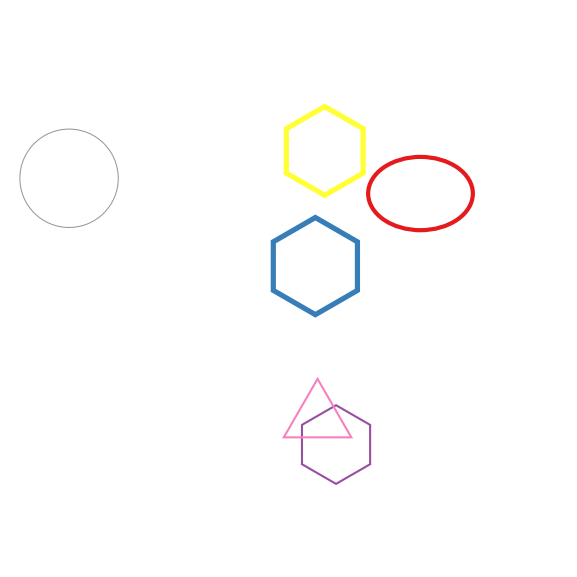[{"shape": "oval", "thickness": 2, "radius": 0.45, "center": [0.728, 0.664]}, {"shape": "hexagon", "thickness": 2.5, "radius": 0.42, "center": [0.546, 0.538]}, {"shape": "hexagon", "thickness": 1, "radius": 0.34, "center": [0.582, 0.229]}, {"shape": "hexagon", "thickness": 2.5, "radius": 0.38, "center": [0.562, 0.738]}, {"shape": "triangle", "thickness": 1, "radius": 0.34, "center": [0.55, 0.276]}, {"shape": "circle", "thickness": 0.5, "radius": 0.43, "center": [0.12, 0.69]}]